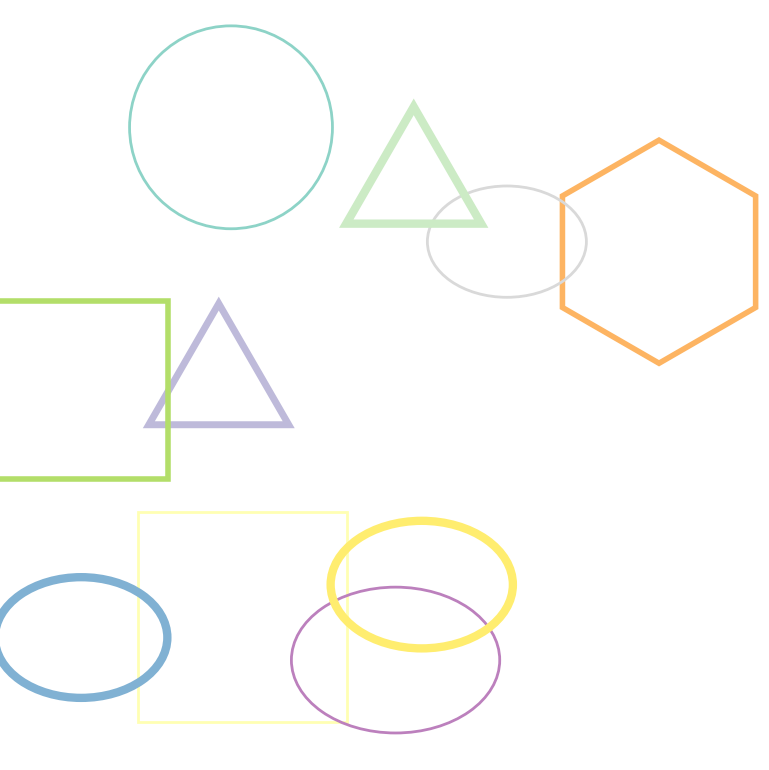[{"shape": "circle", "thickness": 1, "radius": 0.66, "center": [0.3, 0.835]}, {"shape": "square", "thickness": 1, "radius": 0.68, "center": [0.315, 0.198]}, {"shape": "triangle", "thickness": 2.5, "radius": 0.52, "center": [0.284, 0.501]}, {"shape": "oval", "thickness": 3, "radius": 0.56, "center": [0.105, 0.172]}, {"shape": "hexagon", "thickness": 2, "radius": 0.72, "center": [0.856, 0.673]}, {"shape": "square", "thickness": 2, "radius": 0.58, "center": [0.103, 0.494]}, {"shape": "oval", "thickness": 1, "radius": 0.52, "center": [0.658, 0.686]}, {"shape": "oval", "thickness": 1, "radius": 0.68, "center": [0.514, 0.143]}, {"shape": "triangle", "thickness": 3, "radius": 0.51, "center": [0.537, 0.76]}, {"shape": "oval", "thickness": 3, "radius": 0.59, "center": [0.548, 0.241]}]